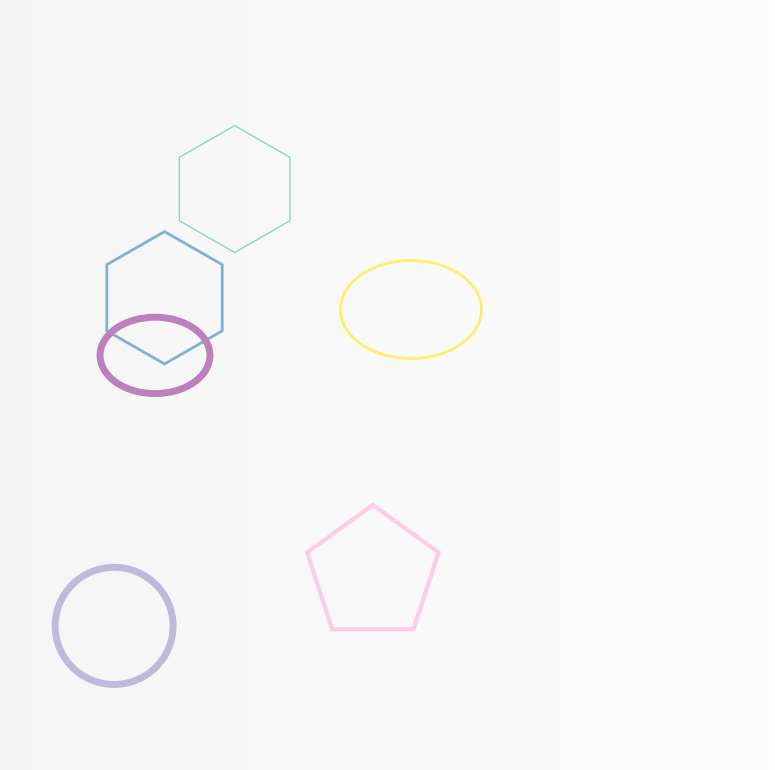[{"shape": "hexagon", "thickness": 0.5, "radius": 0.41, "center": [0.303, 0.754]}, {"shape": "circle", "thickness": 2.5, "radius": 0.38, "center": [0.147, 0.187]}, {"shape": "hexagon", "thickness": 1, "radius": 0.43, "center": [0.212, 0.613]}, {"shape": "pentagon", "thickness": 1.5, "radius": 0.45, "center": [0.481, 0.255]}, {"shape": "oval", "thickness": 2.5, "radius": 0.35, "center": [0.2, 0.538]}, {"shape": "oval", "thickness": 1, "radius": 0.45, "center": [0.53, 0.598]}]